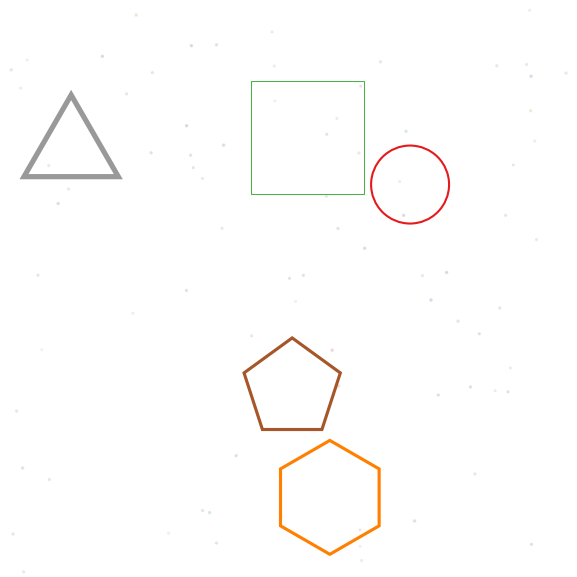[{"shape": "circle", "thickness": 1, "radius": 0.34, "center": [0.71, 0.68]}, {"shape": "square", "thickness": 0.5, "radius": 0.49, "center": [0.533, 0.761]}, {"shape": "hexagon", "thickness": 1.5, "radius": 0.49, "center": [0.571, 0.138]}, {"shape": "pentagon", "thickness": 1.5, "radius": 0.44, "center": [0.506, 0.326]}, {"shape": "triangle", "thickness": 2.5, "radius": 0.47, "center": [0.123, 0.74]}]